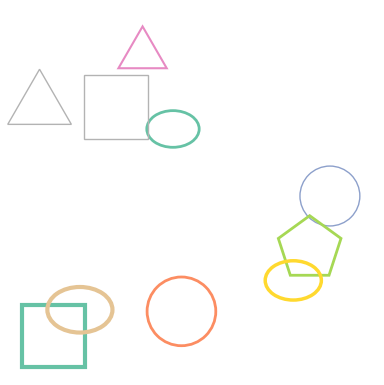[{"shape": "oval", "thickness": 2, "radius": 0.34, "center": [0.449, 0.665]}, {"shape": "square", "thickness": 3, "radius": 0.41, "center": [0.139, 0.127]}, {"shape": "circle", "thickness": 2, "radius": 0.45, "center": [0.471, 0.191]}, {"shape": "circle", "thickness": 1, "radius": 0.39, "center": [0.857, 0.491]}, {"shape": "triangle", "thickness": 1.5, "radius": 0.36, "center": [0.37, 0.859]}, {"shape": "pentagon", "thickness": 2, "radius": 0.43, "center": [0.804, 0.354]}, {"shape": "oval", "thickness": 2.5, "radius": 0.36, "center": [0.762, 0.272]}, {"shape": "oval", "thickness": 3, "radius": 0.42, "center": [0.208, 0.195]}, {"shape": "triangle", "thickness": 1, "radius": 0.48, "center": [0.103, 0.725]}, {"shape": "square", "thickness": 1, "radius": 0.42, "center": [0.302, 0.721]}]